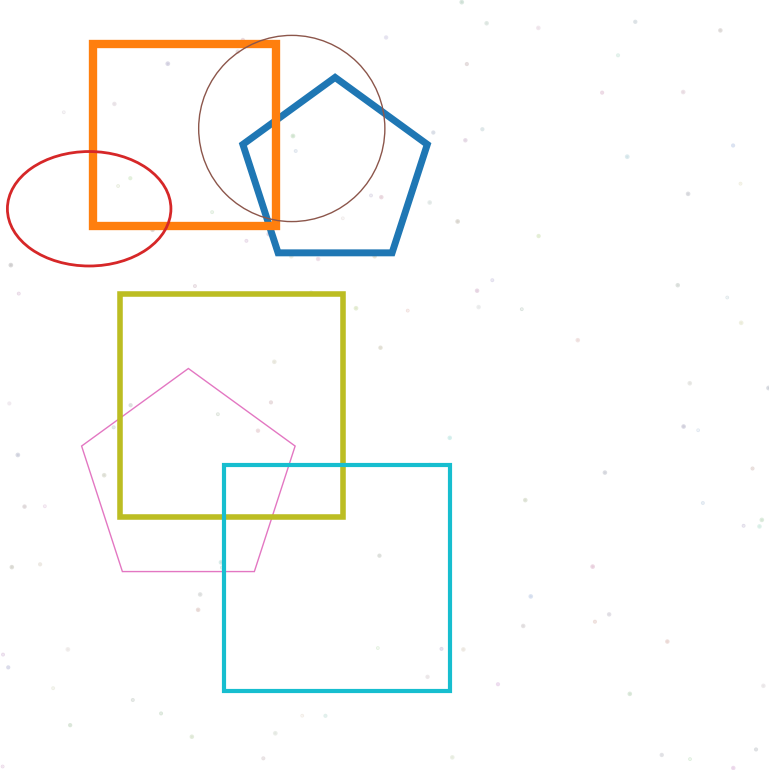[{"shape": "pentagon", "thickness": 2.5, "radius": 0.63, "center": [0.435, 0.774]}, {"shape": "square", "thickness": 3, "radius": 0.59, "center": [0.24, 0.824]}, {"shape": "oval", "thickness": 1, "radius": 0.53, "center": [0.116, 0.729]}, {"shape": "circle", "thickness": 0.5, "radius": 0.6, "center": [0.379, 0.833]}, {"shape": "pentagon", "thickness": 0.5, "radius": 0.73, "center": [0.245, 0.376]}, {"shape": "square", "thickness": 2, "radius": 0.72, "center": [0.301, 0.473]}, {"shape": "square", "thickness": 1.5, "radius": 0.73, "center": [0.437, 0.249]}]